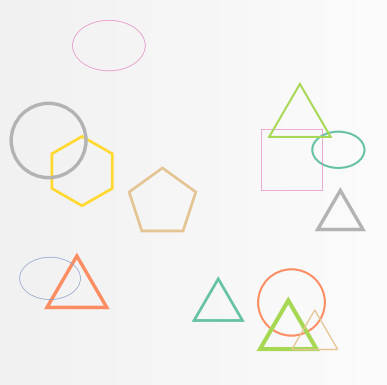[{"shape": "oval", "thickness": 1.5, "radius": 0.34, "center": [0.873, 0.611]}, {"shape": "triangle", "thickness": 2, "radius": 0.36, "center": [0.563, 0.204]}, {"shape": "triangle", "thickness": 2.5, "radius": 0.45, "center": [0.198, 0.246]}, {"shape": "circle", "thickness": 1.5, "radius": 0.43, "center": [0.752, 0.214]}, {"shape": "oval", "thickness": 0.5, "radius": 0.39, "center": [0.129, 0.277]}, {"shape": "square", "thickness": 0.5, "radius": 0.4, "center": [0.752, 0.587]}, {"shape": "oval", "thickness": 0.5, "radius": 0.47, "center": [0.281, 0.882]}, {"shape": "triangle", "thickness": 1.5, "radius": 0.46, "center": [0.774, 0.69]}, {"shape": "triangle", "thickness": 3, "radius": 0.42, "center": [0.744, 0.135]}, {"shape": "hexagon", "thickness": 2, "radius": 0.45, "center": [0.212, 0.556]}, {"shape": "triangle", "thickness": 1, "radius": 0.34, "center": [0.812, 0.126]}, {"shape": "pentagon", "thickness": 2, "radius": 0.45, "center": [0.419, 0.473]}, {"shape": "triangle", "thickness": 2.5, "radius": 0.34, "center": [0.878, 0.438]}, {"shape": "circle", "thickness": 2.5, "radius": 0.48, "center": [0.125, 0.635]}]